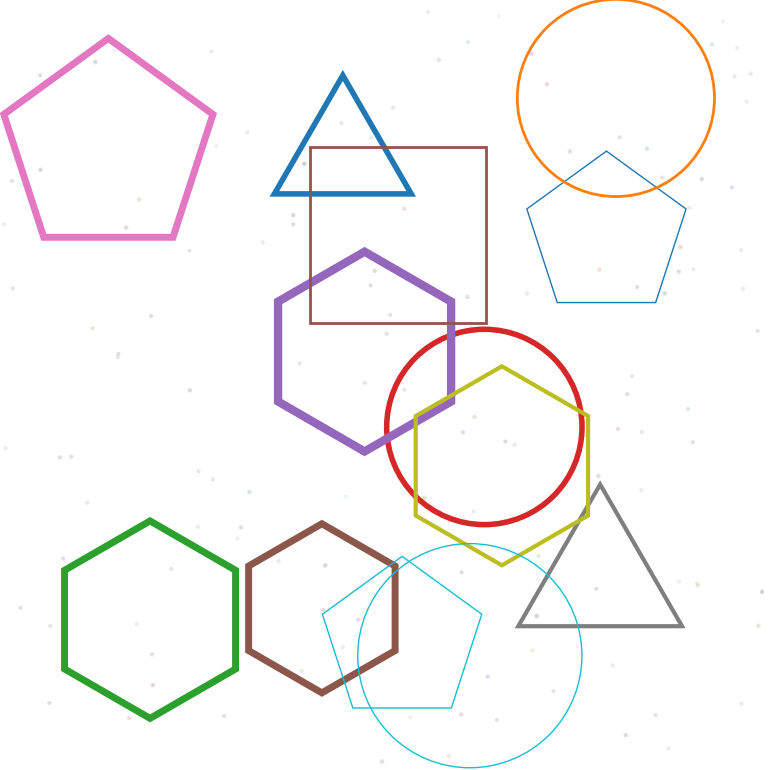[{"shape": "pentagon", "thickness": 0.5, "radius": 0.54, "center": [0.788, 0.695]}, {"shape": "triangle", "thickness": 2, "radius": 0.51, "center": [0.445, 0.799]}, {"shape": "circle", "thickness": 1, "radius": 0.64, "center": [0.8, 0.873]}, {"shape": "hexagon", "thickness": 2.5, "radius": 0.64, "center": [0.195, 0.195]}, {"shape": "circle", "thickness": 2, "radius": 0.63, "center": [0.629, 0.446]}, {"shape": "hexagon", "thickness": 3, "radius": 0.65, "center": [0.473, 0.543]}, {"shape": "hexagon", "thickness": 2.5, "radius": 0.55, "center": [0.418, 0.21]}, {"shape": "square", "thickness": 1, "radius": 0.57, "center": [0.517, 0.695]}, {"shape": "pentagon", "thickness": 2.5, "radius": 0.71, "center": [0.141, 0.807]}, {"shape": "triangle", "thickness": 1.5, "radius": 0.61, "center": [0.779, 0.248]}, {"shape": "hexagon", "thickness": 1.5, "radius": 0.65, "center": [0.652, 0.395]}, {"shape": "pentagon", "thickness": 0.5, "radius": 0.54, "center": [0.522, 0.169]}, {"shape": "circle", "thickness": 0.5, "radius": 0.73, "center": [0.61, 0.148]}]